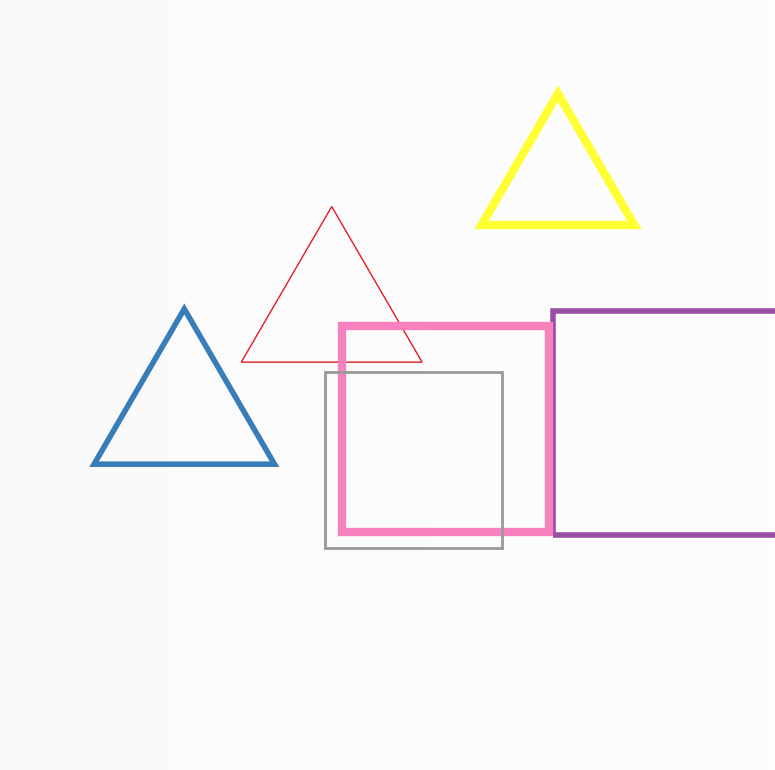[{"shape": "triangle", "thickness": 0.5, "radius": 0.67, "center": [0.428, 0.597]}, {"shape": "triangle", "thickness": 2, "radius": 0.67, "center": [0.238, 0.464]}, {"shape": "square", "thickness": 2, "radius": 0.73, "center": [0.859, 0.451]}, {"shape": "triangle", "thickness": 3, "radius": 0.57, "center": [0.72, 0.765]}, {"shape": "square", "thickness": 3, "radius": 0.67, "center": [0.574, 0.443]}, {"shape": "square", "thickness": 1, "radius": 0.57, "center": [0.534, 0.403]}]